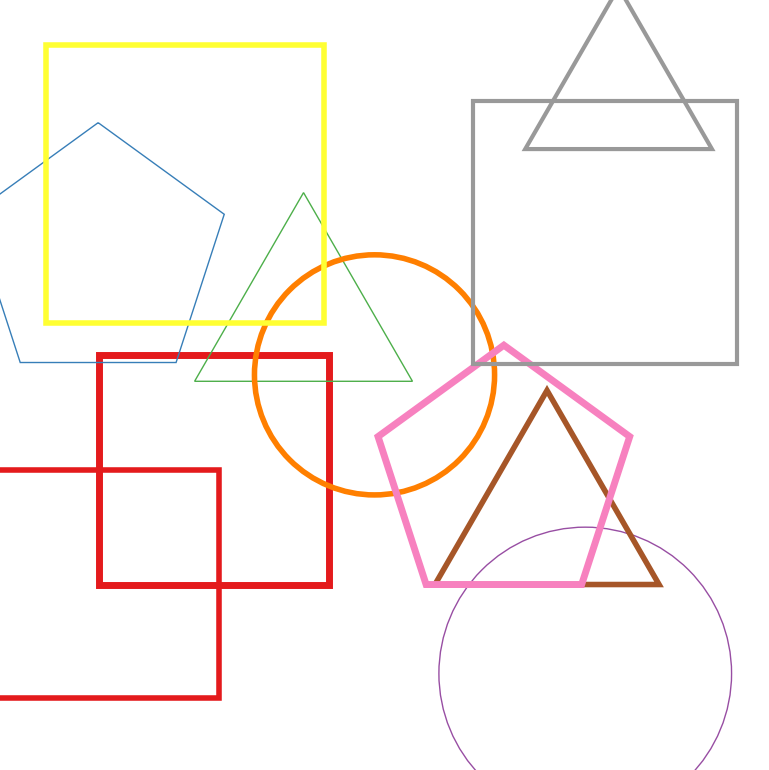[{"shape": "square", "thickness": 2.5, "radius": 0.75, "center": [0.278, 0.39]}, {"shape": "square", "thickness": 2, "radius": 0.74, "center": [0.136, 0.242]}, {"shape": "pentagon", "thickness": 0.5, "radius": 0.86, "center": [0.127, 0.669]}, {"shape": "triangle", "thickness": 0.5, "radius": 0.82, "center": [0.394, 0.586]}, {"shape": "circle", "thickness": 0.5, "radius": 0.95, "center": [0.76, 0.125]}, {"shape": "circle", "thickness": 2, "radius": 0.78, "center": [0.486, 0.513]}, {"shape": "square", "thickness": 2, "radius": 0.9, "center": [0.24, 0.761]}, {"shape": "triangle", "thickness": 2, "radius": 0.84, "center": [0.71, 0.325]}, {"shape": "pentagon", "thickness": 2.5, "radius": 0.86, "center": [0.654, 0.38]}, {"shape": "triangle", "thickness": 1.5, "radius": 0.7, "center": [0.803, 0.876]}, {"shape": "square", "thickness": 1.5, "radius": 0.86, "center": [0.785, 0.698]}]